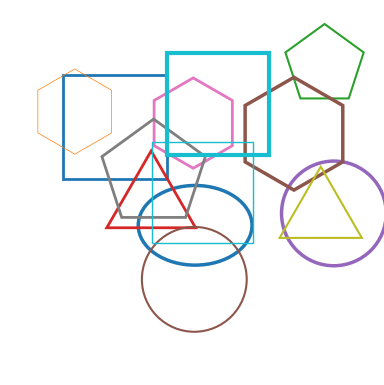[{"shape": "square", "thickness": 2, "radius": 0.68, "center": [0.299, 0.67]}, {"shape": "oval", "thickness": 2.5, "radius": 0.74, "center": [0.507, 0.415]}, {"shape": "hexagon", "thickness": 0.5, "radius": 0.55, "center": [0.194, 0.71]}, {"shape": "pentagon", "thickness": 1.5, "radius": 0.53, "center": [0.843, 0.831]}, {"shape": "triangle", "thickness": 2, "radius": 0.67, "center": [0.393, 0.475]}, {"shape": "circle", "thickness": 2.5, "radius": 0.68, "center": [0.867, 0.446]}, {"shape": "hexagon", "thickness": 2.5, "radius": 0.73, "center": [0.764, 0.653]}, {"shape": "circle", "thickness": 1.5, "radius": 0.68, "center": [0.505, 0.274]}, {"shape": "hexagon", "thickness": 2, "radius": 0.59, "center": [0.502, 0.68]}, {"shape": "pentagon", "thickness": 2, "radius": 0.71, "center": [0.399, 0.55]}, {"shape": "triangle", "thickness": 1.5, "radius": 0.62, "center": [0.833, 0.444]}, {"shape": "square", "thickness": 1, "radius": 0.66, "center": [0.526, 0.501]}, {"shape": "square", "thickness": 3, "radius": 0.66, "center": [0.566, 0.73]}]